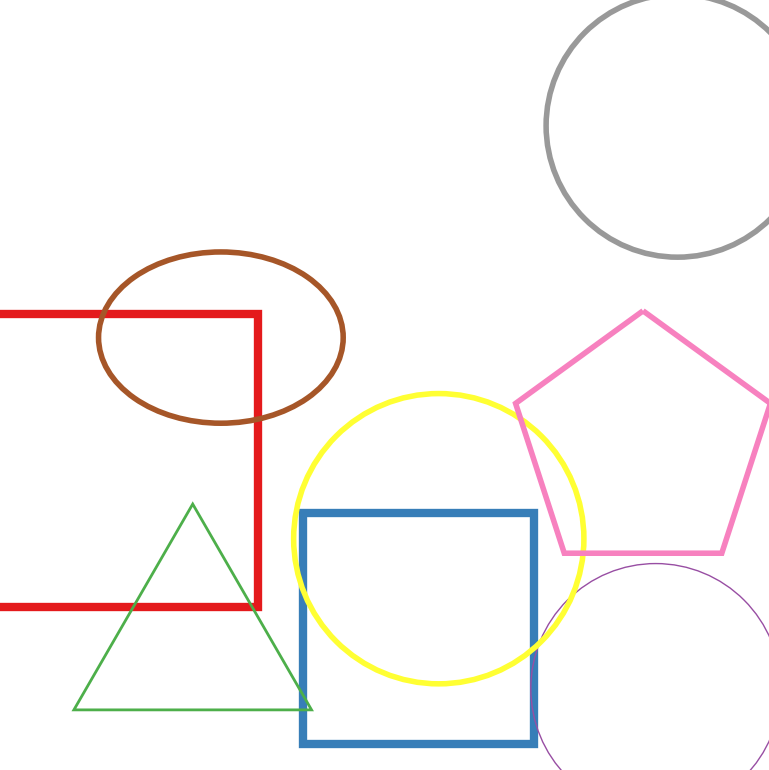[{"shape": "square", "thickness": 3, "radius": 0.95, "center": [0.146, 0.402]}, {"shape": "square", "thickness": 3, "radius": 0.75, "center": [0.544, 0.184]}, {"shape": "triangle", "thickness": 1, "radius": 0.89, "center": [0.25, 0.167]}, {"shape": "circle", "thickness": 0.5, "radius": 0.81, "center": [0.852, 0.106]}, {"shape": "circle", "thickness": 2, "radius": 0.94, "center": [0.57, 0.3]}, {"shape": "oval", "thickness": 2, "radius": 0.79, "center": [0.287, 0.562]}, {"shape": "pentagon", "thickness": 2, "radius": 0.87, "center": [0.835, 0.422]}, {"shape": "circle", "thickness": 2, "radius": 0.85, "center": [0.88, 0.837]}]